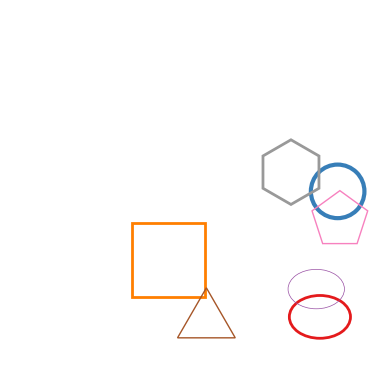[{"shape": "oval", "thickness": 2, "radius": 0.4, "center": [0.831, 0.177]}, {"shape": "circle", "thickness": 3, "radius": 0.35, "center": [0.877, 0.503]}, {"shape": "oval", "thickness": 0.5, "radius": 0.37, "center": [0.821, 0.249]}, {"shape": "square", "thickness": 2, "radius": 0.48, "center": [0.438, 0.324]}, {"shape": "triangle", "thickness": 1, "radius": 0.43, "center": [0.536, 0.166]}, {"shape": "pentagon", "thickness": 1, "radius": 0.38, "center": [0.883, 0.429]}, {"shape": "hexagon", "thickness": 2, "radius": 0.42, "center": [0.756, 0.553]}]